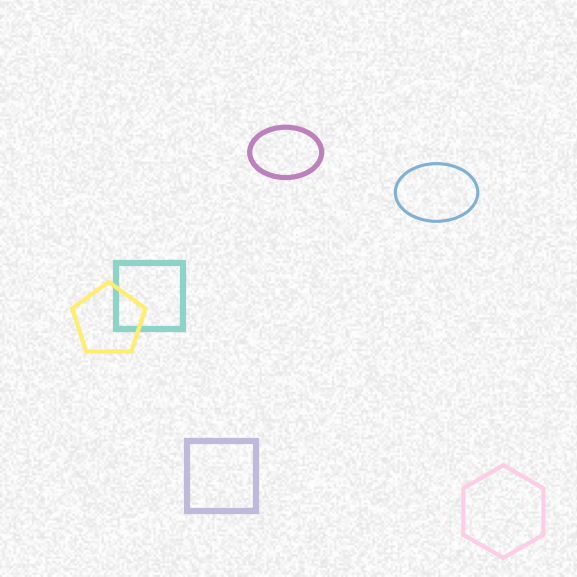[{"shape": "square", "thickness": 3, "radius": 0.29, "center": [0.259, 0.486]}, {"shape": "square", "thickness": 3, "radius": 0.3, "center": [0.383, 0.175]}, {"shape": "oval", "thickness": 1.5, "radius": 0.36, "center": [0.756, 0.666]}, {"shape": "hexagon", "thickness": 2, "radius": 0.4, "center": [0.872, 0.113]}, {"shape": "oval", "thickness": 2.5, "radius": 0.31, "center": [0.495, 0.735]}, {"shape": "pentagon", "thickness": 2, "radius": 0.33, "center": [0.188, 0.444]}]